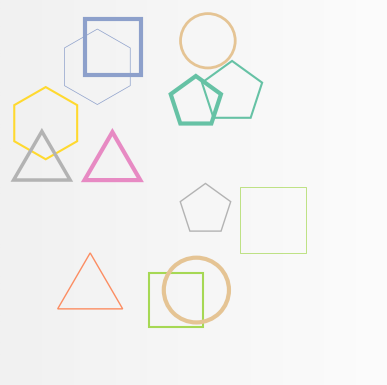[{"shape": "pentagon", "thickness": 3, "radius": 0.34, "center": [0.505, 0.734]}, {"shape": "pentagon", "thickness": 1.5, "radius": 0.41, "center": [0.599, 0.76]}, {"shape": "triangle", "thickness": 1, "radius": 0.48, "center": [0.233, 0.246]}, {"shape": "square", "thickness": 3, "radius": 0.36, "center": [0.292, 0.878]}, {"shape": "hexagon", "thickness": 0.5, "radius": 0.49, "center": [0.251, 0.827]}, {"shape": "triangle", "thickness": 3, "radius": 0.42, "center": [0.29, 0.574]}, {"shape": "square", "thickness": 1.5, "radius": 0.35, "center": [0.455, 0.22]}, {"shape": "square", "thickness": 0.5, "radius": 0.42, "center": [0.705, 0.428]}, {"shape": "hexagon", "thickness": 1.5, "radius": 0.47, "center": [0.118, 0.68]}, {"shape": "circle", "thickness": 3, "radius": 0.42, "center": [0.507, 0.247]}, {"shape": "circle", "thickness": 2, "radius": 0.35, "center": [0.536, 0.894]}, {"shape": "triangle", "thickness": 2.5, "radius": 0.42, "center": [0.108, 0.575]}, {"shape": "pentagon", "thickness": 1, "radius": 0.34, "center": [0.53, 0.455]}]